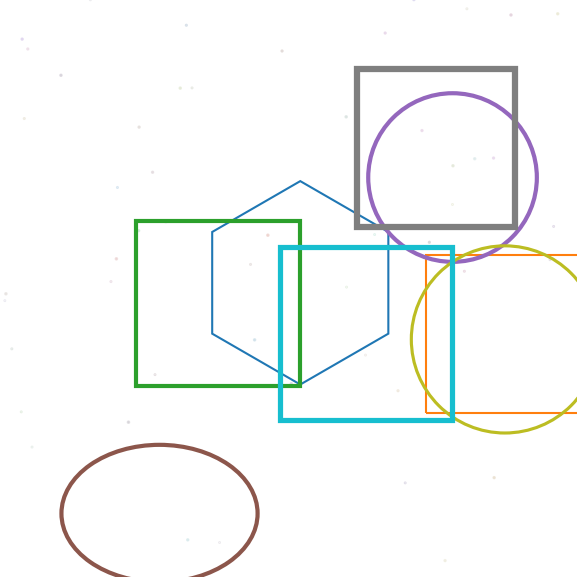[{"shape": "hexagon", "thickness": 1, "radius": 0.88, "center": [0.52, 0.509]}, {"shape": "square", "thickness": 1, "radius": 0.68, "center": [0.875, 0.421]}, {"shape": "square", "thickness": 2, "radius": 0.71, "center": [0.377, 0.474]}, {"shape": "circle", "thickness": 2, "radius": 0.73, "center": [0.784, 0.692]}, {"shape": "oval", "thickness": 2, "radius": 0.85, "center": [0.276, 0.11]}, {"shape": "square", "thickness": 3, "radius": 0.68, "center": [0.756, 0.743]}, {"shape": "circle", "thickness": 1.5, "radius": 0.81, "center": [0.874, 0.411]}, {"shape": "square", "thickness": 2.5, "radius": 0.75, "center": [0.634, 0.421]}]